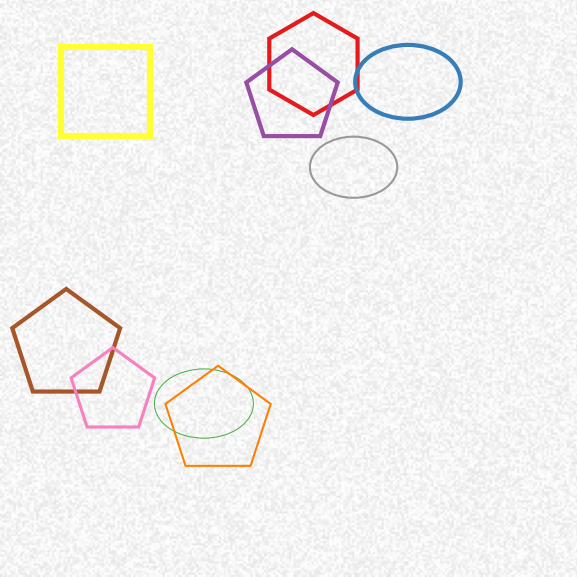[{"shape": "hexagon", "thickness": 2, "radius": 0.44, "center": [0.543, 0.888]}, {"shape": "oval", "thickness": 2, "radius": 0.46, "center": [0.706, 0.857]}, {"shape": "oval", "thickness": 0.5, "radius": 0.43, "center": [0.353, 0.3]}, {"shape": "pentagon", "thickness": 2, "radius": 0.42, "center": [0.506, 0.831]}, {"shape": "pentagon", "thickness": 1, "radius": 0.48, "center": [0.378, 0.27]}, {"shape": "square", "thickness": 3, "radius": 0.39, "center": [0.182, 0.841]}, {"shape": "pentagon", "thickness": 2, "radius": 0.49, "center": [0.115, 0.401]}, {"shape": "pentagon", "thickness": 1.5, "radius": 0.38, "center": [0.195, 0.321]}, {"shape": "oval", "thickness": 1, "radius": 0.38, "center": [0.612, 0.71]}]